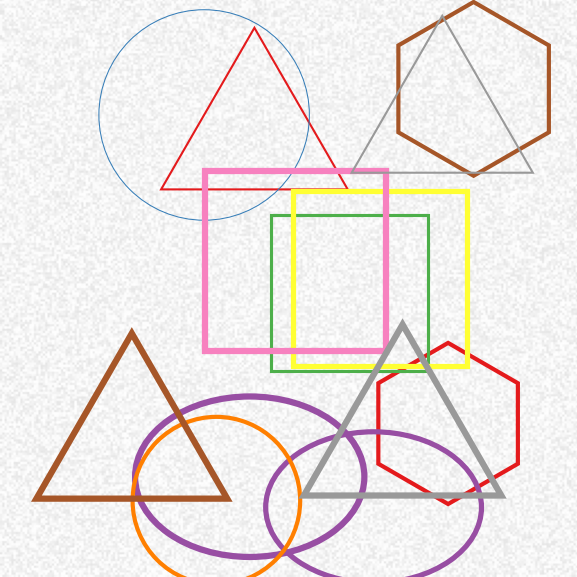[{"shape": "hexagon", "thickness": 2, "radius": 0.7, "center": [0.776, 0.266]}, {"shape": "triangle", "thickness": 1, "radius": 0.93, "center": [0.441, 0.764]}, {"shape": "circle", "thickness": 0.5, "radius": 0.91, "center": [0.353, 0.8]}, {"shape": "square", "thickness": 1.5, "radius": 0.68, "center": [0.605, 0.491]}, {"shape": "oval", "thickness": 2.5, "radius": 0.93, "center": [0.647, 0.121]}, {"shape": "oval", "thickness": 3, "radius": 0.99, "center": [0.432, 0.174]}, {"shape": "circle", "thickness": 2, "radius": 0.73, "center": [0.375, 0.132]}, {"shape": "square", "thickness": 2.5, "radius": 0.76, "center": [0.658, 0.517]}, {"shape": "triangle", "thickness": 3, "radius": 0.95, "center": [0.228, 0.231]}, {"shape": "hexagon", "thickness": 2, "radius": 0.75, "center": [0.82, 0.845]}, {"shape": "square", "thickness": 3, "radius": 0.78, "center": [0.512, 0.547]}, {"shape": "triangle", "thickness": 1, "radius": 0.91, "center": [0.766, 0.791]}, {"shape": "triangle", "thickness": 3, "radius": 0.99, "center": [0.697, 0.24]}]